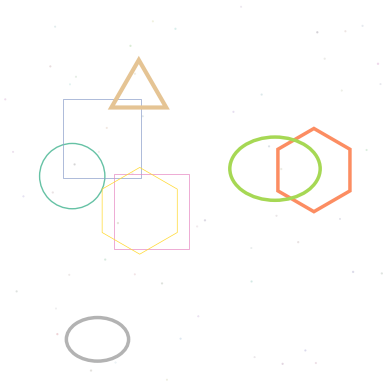[{"shape": "circle", "thickness": 1, "radius": 0.42, "center": [0.188, 0.543]}, {"shape": "hexagon", "thickness": 2.5, "radius": 0.54, "center": [0.815, 0.558]}, {"shape": "square", "thickness": 0.5, "radius": 0.51, "center": [0.265, 0.641]}, {"shape": "square", "thickness": 0.5, "radius": 0.49, "center": [0.393, 0.45]}, {"shape": "oval", "thickness": 2.5, "radius": 0.59, "center": [0.714, 0.562]}, {"shape": "hexagon", "thickness": 0.5, "radius": 0.56, "center": [0.363, 0.452]}, {"shape": "triangle", "thickness": 3, "radius": 0.41, "center": [0.361, 0.762]}, {"shape": "oval", "thickness": 2.5, "radius": 0.4, "center": [0.253, 0.119]}]